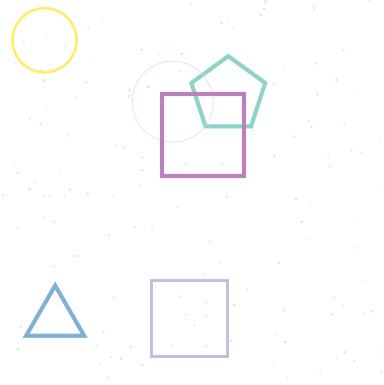[{"shape": "pentagon", "thickness": 3, "radius": 0.5, "center": [0.593, 0.753]}, {"shape": "square", "thickness": 2, "radius": 0.5, "center": [0.491, 0.174]}, {"shape": "triangle", "thickness": 3, "radius": 0.44, "center": [0.143, 0.171]}, {"shape": "circle", "thickness": 0.5, "radius": 0.53, "center": [0.449, 0.736]}, {"shape": "square", "thickness": 3, "radius": 0.53, "center": [0.528, 0.649]}, {"shape": "circle", "thickness": 2, "radius": 0.42, "center": [0.116, 0.895]}]